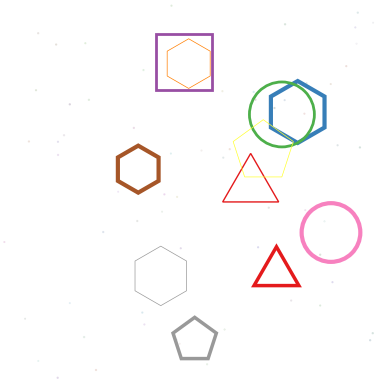[{"shape": "triangle", "thickness": 2.5, "radius": 0.34, "center": [0.718, 0.292]}, {"shape": "triangle", "thickness": 1, "radius": 0.42, "center": [0.651, 0.517]}, {"shape": "hexagon", "thickness": 3, "radius": 0.4, "center": [0.773, 0.709]}, {"shape": "circle", "thickness": 2, "radius": 0.42, "center": [0.732, 0.703]}, {"shape": "square", "thickness": 2, "radius": 0.37, "center": [0.479, 0.839]}, {"shape": "hexagon", "thickness": 0.5, "radius": 0.32, "center": [0.49, 0.835]}, {"shape": "pentagon", "thickness": 0.5, "radius": 0.41, "center": [0.684, 0.607]}, {"shape": "hexagon", "thickness": 3, "radius": 0.31, "center": [0.359, 0.561]}, {"shape": "circle", "thickness": 3, "radius": 0.38, "center": [0.86, 0.396]}, {"shape": "hexagon", "thickness": 0.5, "radius": 0.39, "center": [0.418, 0.283]}, {"shape": "pentagon", "thickness": 2.5, "radius": 0.3, "center": [0.506, 0.116]}]